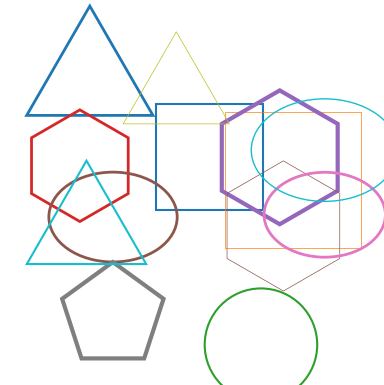[{"shape": "square", "thickness": 1.5, "radius": 0.69, "center": [0.544, 0.593]}, {"shape": "triangle", "thickness": 2, "radius": 0.95, "center": [0.233, 0.795]}, {"shape": "square", "thickness": 0.5, "radius": 0.88, "center": [0.76, 0.533]}, {"shape": "circle", "thickness": 1.5, "radius": 0.73, "center": [0.678, 0.105]}, {"shape": "hexagon", "thickness": 2, "radius": 0.72, "center": [0.207, 0.57]}, {"shape": "hexagon", "thickness": 3, "radius": 0.87, "center": [0.727, 0.591]}, {"shape": "hexagon", "thickness": 0.5, "radius": 0.85, "center": [0.736, 0.413]}, {"shape": "oval", "thickness": 2, "radius": 0.83, "center": [0.294, 0.436]}, {"shape": "oval", "thickness": 2, "radius": 0.79, "center": [0.843, 0.442]}, {"shape": "pentagon", "thickness": 3, "radius": 0.69, "center": [0.293, 0.181]}, {"shape": "triangle", "thickness": 0.5, "radius": 0.8, "center": [0.458, 0.758]}, {"shape": "oval", "thickness": 1, "radius": 0.95, "center": [0.843, 0.61]}, {"shape": "triangle", "thickness": 1.5, "radius": 0.89, "center": [0.225, 0.404]}]